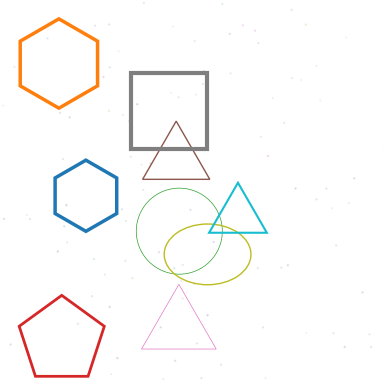[{"shape": "hexagon", "thickness": 2.5, "radius": 0.46, "center": [0.223, 0.492]}, {"shape": "hexagon", "thickness": 2.5, "radius": 0.58, "center": [0.153, 0.835]}, {"shape": "circle", "thickness": 0.5, "radius": 0.56, "center": [0.466, 0.4]}, {"shape": "pentagon", "thickness": 2, "radius": 0.58, "center": [0.16, 0.117]}, {"shape": "triangle", "thickness": 1, "radius": 0.5, "center": [0.458, 0.585]}, {"shape": "triangle", "thickness": 0.5, "radius": 0.56, "center": [0.465, 0.149]}, {"shape": "square", "thickness": 3, "radius": 0.49, "center": [0.439, 0.711]}, {"shape": "oval", "thickness": 1, "radius": 0.56, "center": [0.539, 0.339]}, {"shape": "triangle", "thickness": 1.5, "radius": 0.43, "center": [0.618, 0.439]}]